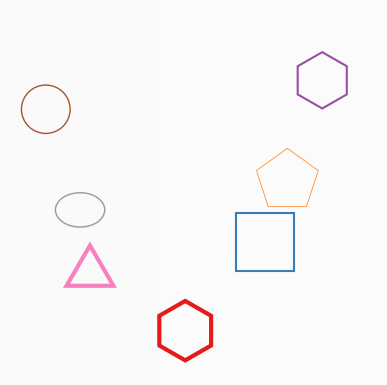[{"shape": "hexagon", "thickness": 3, "radius": 0.39, "center": [0.478, 0.141]}, {"shape": "square", "thickness": 1.5, "radius": 0.37, "center": [0.685, 0.371]}, {"shape": "hexagon", "thickness": 1.5, "radius": 0.37, "center": [0.832, 0.791]}, {"shape": "pentagon", "thickness": 0.5, "radius": 0.42, "center": [0.742, 0.531]}, {"shape": "circle", "thickness": 1, "radius": 0.31, "center": [0.118, 0.716]}, {"shape": "triangle", "thickness": 3, "radius": 0.35, "center": [0.232, 0.293]}, {"shape": "oval", "thickness": 1, "radius": 0.32, "center": [0.207, 0.455]}]